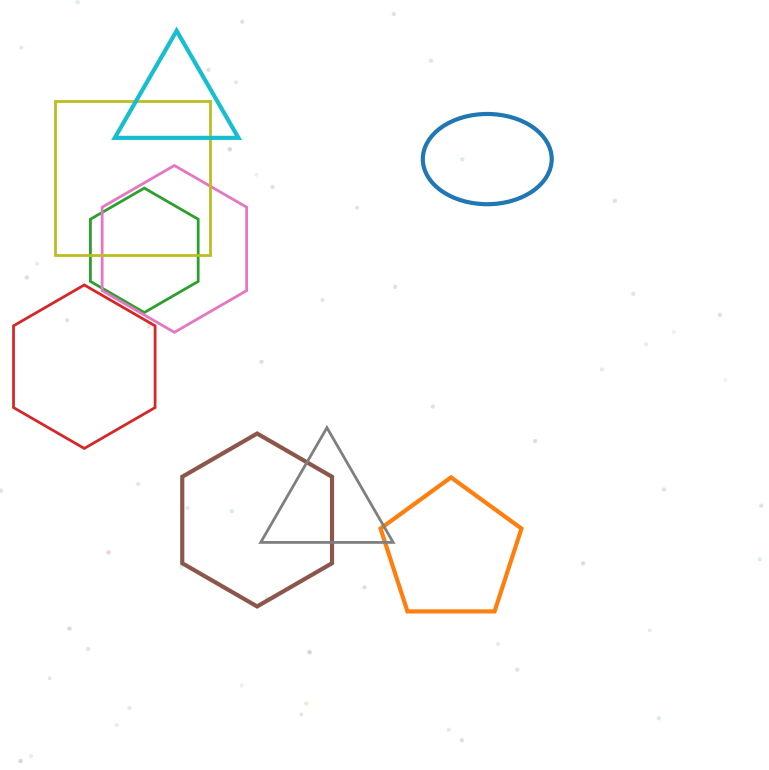[{"shape": "oval", "thickness": 1.5, "radius": 0.42, "center": [0.633, 0.793]}, {"shape": "pentagon", "thickness": 1.5, "radius": 0.48, "center": [0.586, 0.284]}, {"shape": "hexagon", "thickness": 1, "radius": 0.4, "center": [0.187, 0.675]}, {"shape": "hexagon", "thickness": 1, "radius": 0.53, "center": [0.109, 0.524]}, {"shape": "hexagon", "thickness": 1.5, "radius": 0.56, "center": [0.334, 0.325]}, {"shape": "hexagon", "thickness": 1, "radius": 0.54, "center": [0.226, 0.677]}, {"shape": "triangle", "thickness": 1, "radius": 0.5, "center": [0.425, 0.345]}, {"shape": "square", "thickness": 1, "radius": 0.5, "center": [0.172, 0.769]}, {"shape": "triangle", "thickness": 1.5, "radius": 0.46, "center": [0.229, 0.867]}]